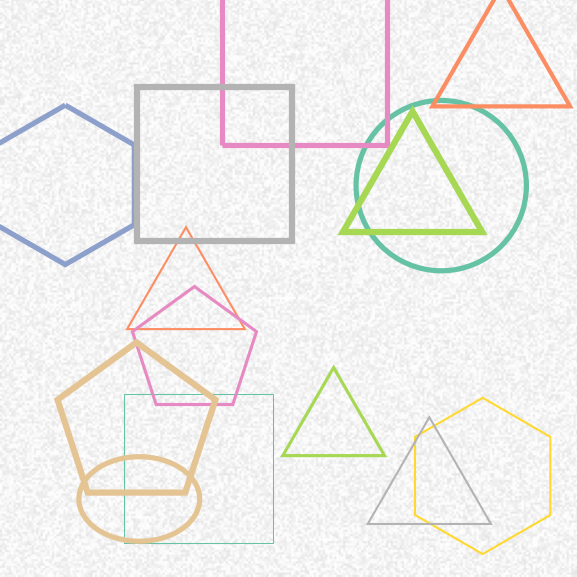[{"shape": "circle", "thickness": 2.5, "radius": 0.74, "center": [0.764, 0.678]}, {"shape": "square", "thickness": 0.5, "radius": 0.64, "center": [0.344, 0.188]}, {"shape": "triangle", "thickness": 2, "radius": 0.69, "center": [0.868, 0.884]}, {"shape": "triangle", "thickness": 1, "radius": 0.59, "center": [0.322, 0.488]}, {"shape": "hexagon", "thickness": 2.5, "radius": 0.69, "center": [0.113, 0.679]}, {"shape": "pentagon", "thickness": 1.5, "radius": 0.56, "center": [0.337, 0.39]}, {"shape": "square", "thickness": 2.5, "radius": 0.72, "center": [0.527, 0.892]}, {"shape": "triangle", "thickness": 1.5, "radius": 0.51, "center": [0.578, 0.261]}, {"shape": "triangle", "thickness": 3, "radius": 0.7, "center": [0.714, 0.667]}, {"shape": "hexagon", "thickness": 1, "radius": 0.68, "center": [0.836, 0.175]}, {"shape": "oval", "thickness": 2.5, "radius": 0.52, "center": [0.241, 0.135]}, {"shape": "pentagon", "thickness": 3, "radius": 0.72, "center": [0.236, 0.262]}, {"shape": "square", "thickness": 3, "radius": 0.67, "center": [0.372, 0.715]}, {"shape": "triangle", "thickness": 1, "radius": 0.62, "center": [0.743, 0.153]}]